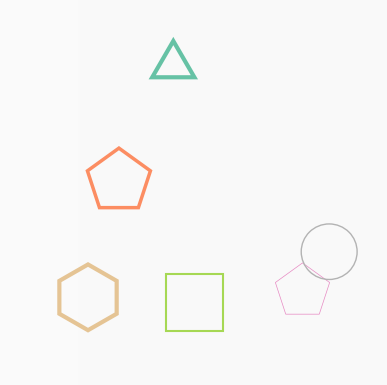[{"shape": "triangle", "thickness": 3, "radius": 0.31, "center": [0.447, 0.831]}, {"shape": "pentagon", "thickness": 2.5, "radius": 0.43, "center": [0.307, 0.53]}, {"shape": "pentagon", "thickness": 0.5, "radius": 0.37, "center": [0.781, 0.244]}, {"shape": "square", "thickness": 1.5, "radius": 0.37, "center": [0.502, 0.214]}, {"shape": "hexagon", "thickness": 3, "radius": 0.43, "center": [0.227, 0.228]}, {"shape": "circle", "thickness": 1, "radius": 0.36, "center": [0.849, 0.346]}]